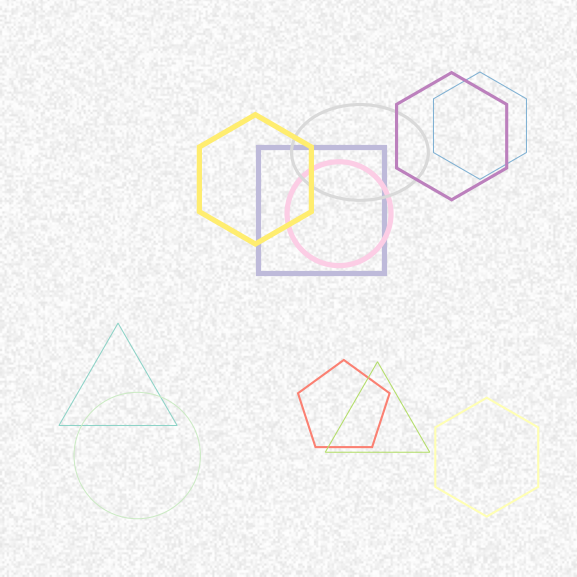[{"shape": "triangle", "thickness": 0.5, "radius": 0.59, "center": [0.204, 0.321]}, {"shape": "hexagon", "thickness": 1, "radius": 0.51, "center": [0.843, 0.208]}, {"shape": "square", "thickness": 2.5, "radius": 0.55, "center": [0.555, 0.636]}, {"shape": "pentagon", "thickness": 1, "radius": 0.42, "center": [0.595, 0.292]}, {"shape": "hexagon", "thickness": 0.5, "radius": 0.46, "center": [0.831, 0.782]}, {"shape": "triangle", "thickness": 0.5, "radius": 0.52, "center": [0.654, 0.268]}, {"shape": "circle", "thickness": 2.5, "radius": 0.45, "center": [0.587, 0.629]}, {"shape": "oval", "thickness": 1.5, "radius": 0.59, "center": [0.623, 0.735]}, {"shape": "hexagon", "thickness": 1.5, "radius": 0.55, "center": [0.782, 0.763]}, {"shape": "circle", "thickness": 0.5, "radius": 0.55, "center": [0.238, 0.21]}, {"shape": "hexagon", "thickness": 2.5, "radius": 0.56, "center": [0.442, 0.689]}]